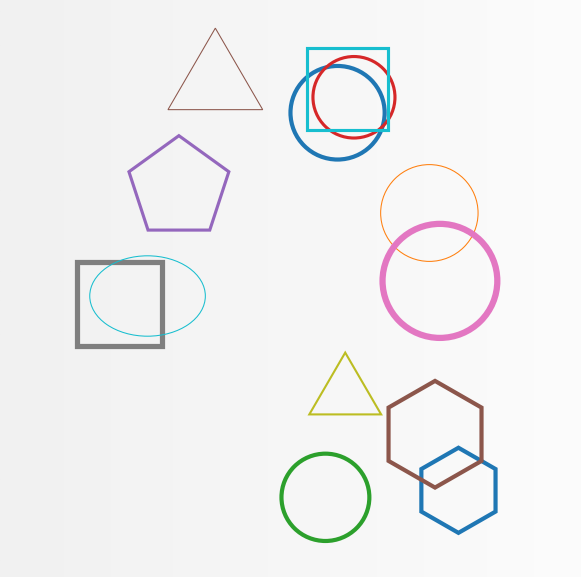[{"shape": "circle", "thickness": 2, "radius": 0.41, "center": [0.581, 0.804]}, {"shape": "hexagon", "thickness": 2, "radius": 0.37, "center": [0.789, 0.15]}, {"shape": "circle", "thickness": 0.5, "radius": 0.42, "center": [0.739, 0.63]}, {"shape": "circle", "thickness": 2, "radius": 0.38, "center": [0.56, 0.138]}, {"shape": "circle", "thickness": 1.5, "radius": 0.35, "center": [0.609, 0.831]}, {"shape": "pentagon", "thickness": 1.5, "radius": 0.45, "center": [0.308, 0.674]}, {"shape": "triangle", "thickness": 0.5, "radius": 0.47, "center": [0.37, 0.856]}, {"shape": "hexagon", "thickness": 2, "radius": 0.46, "center": [0.748, 0.247]}, {"shape": "circle", "thickness": 3, "radius": 0.49, "center": [0.757, 0.513]}, {"shape": "square", "thickness": 2.5, "radius": 0.37, "center": [0.205, 0.473]}, {"shape": "triangle", "thickness": 1, "radius": 0.36, "center": [0.594, 0.317]}, {"shape": "square", "thickness": 1.5, "radius": 0.35, "center": [0.598, 0.845]}, {"shape": "oval", "thickness": 0.5, "radius": 0.5, "center": [0.254, 0.487]}]